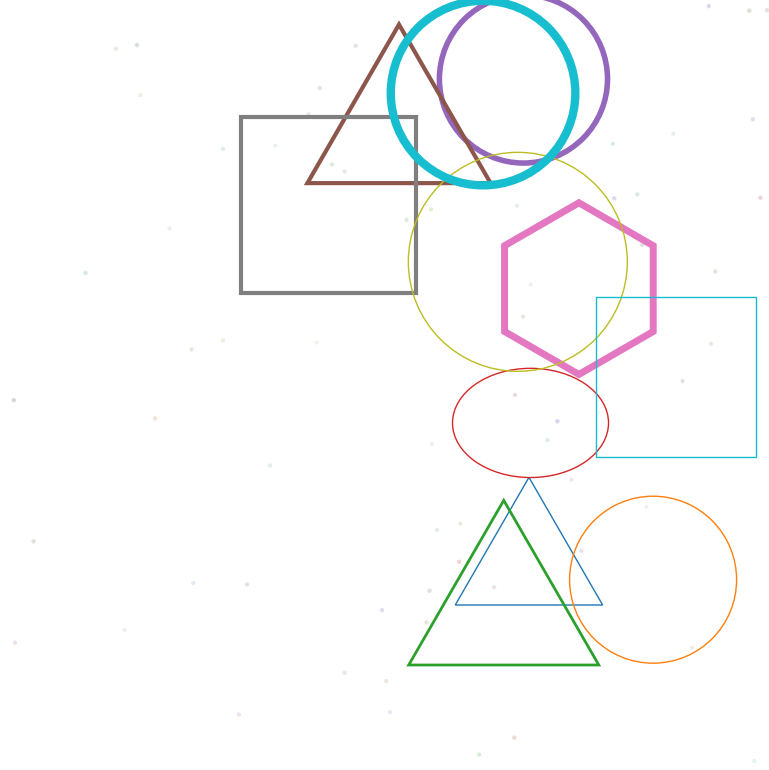[{"shape": "triangle", "thickness": 0.5, "radius": 0.55, "center": [0.687, 0.27]}, {"shape": "circle", "thickness": 0.5, "radius": 0.54, "center": [0.848, 0.247]}, {"shape": "triangle", "thickness": 1, "radius": 0.71, "center": [0.654, 0.208]}, {"shape": "oval", "thickness": 0.5, "radius": 0.51, "center": [0.689, 0.451]}, {"shape": "circle", "thickness": 2, "radius": 0.55, "center": [0.68, 0.897]}, {"shape": "triangle", "thickness": 1.5, "radius": 0.69, "center": [0.518, 0.831]}, {"shape": "hexagon", "thickness": 2.5, "radius": 0.56, "center": [0.752, 0.625]}, {"shape": "square", "thickness": 1.5, "radius": 0.57, "center": [0.426, 0.734]}, {"shape": "circle", "thickness": 0.5, "radius": 0.71, "center": [0.673, 0.66]}, {"shape": "square", "thickness": 0.5, "radius": 0.52, "center": [0.878, 0.511]}, {"shape": "circle", "thickness": 3, "radius": 0.6, "center": [0.627, 0.879]}]